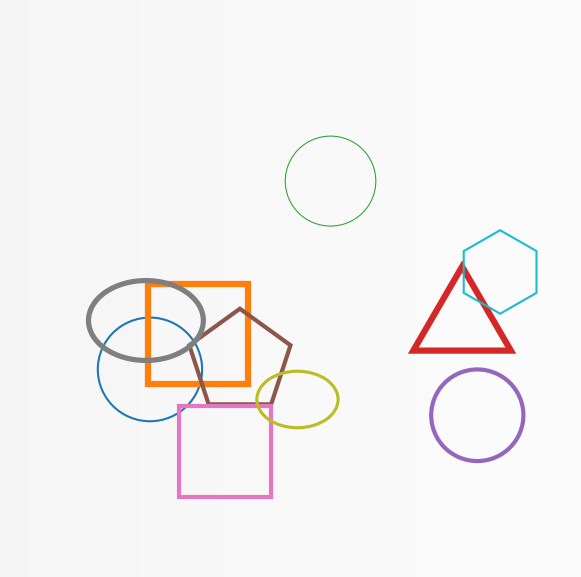[{"shape": "circle", "thickness": 1, "radius": 0.45, "center": [0.258, 0.359]}, {"shape": "square", "thickness": 3, "radius": 0.43, "center": [0.341, 0.421]}, {"shape": "circle", "thickness": 0.5, "radius": 0.39, "center": [0.569, 0.686]}, {"shape": "triangle", "thickness": 3, "radius": 0.48, "center": [0.795, 0.44]}, {"shape": "circle", "thickness": 2, "radius": 0.4, "center": [0.821, 0.28]}, {"shape": "pentagon", "thickness": 2, "radius": 0.46, "center": [0.413, 0.373]}, {"shape": "square", "thickness": 2, "radius": 0.4, "center": [0.387, 0.217]}, {"shape": "oval", "thickness": 2.5, "radius": 0.49, "center": [0.251, 0.444]}, {"shape": "oval", "thickness": 1.5, "radius": 0.35, "center": [0.512, 0.307]}, {"shape": "hexagon", "thickness": 1, "radius": 0.36, "center": [0.86, 0.528]}]